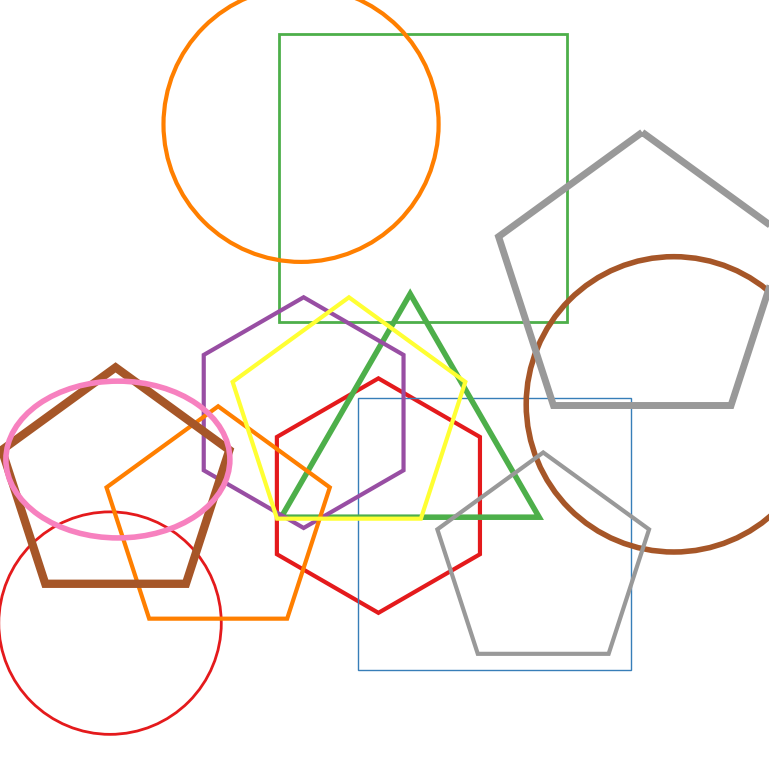[{"shape": "hexagon", "thickness": 1.5, "radius": 0.76, "center": [0.491, 0.356]}, {"shape": "circle", "thickness": 1, "radius": 0.72, "center": [0.143, 0.191]}, {"shape": "square", "thickness": 0.5, "radius": 0.89, "center": [0.642, 0.307]}, {"shape": "triangle", "thickness": 2, "radius": 0.97, "center": [0.533, 0.425]}, {"shape": "square", "thickness": 1, "radius": 0.93, "center": [0.549, 0.769]}, {"shape": "hexagon", "thickness": 1.5, "radius": 0.75, "center": [0.394, 0.464]}, {"shape": "circle", "thickness": 1.5, "radius": 0.89, "center": [0.391, 0.839]}, {"shape": "pentagon", "thickness": 1.5, "radius": 0.76, "center": [0.283, 0.32]}, {"shape": "pentagon", "thickness": 1.5, "radius": 0.79, "center": [0.453, 0.455]}, {"shape": "pentagon", "thickness": 3, "radius": 0.78, "center": [0.15, 0.368]}, {"shape": "circle", "thickness": 2, "radius": 0.96, "center": [0.875, 0.475]}, {"shape": "oval", "thickness": 2, "radius": 0.73, "center": [0.153, 0.403]}, {"shape": "pentagon", "thickness": 1.5, "radius": 0.72, "center": [0.705, 0.268]}, {"shape": "pentagon", "thickness": 2.5, "radius": 0.98, "center": [0.834, 0.632]}]